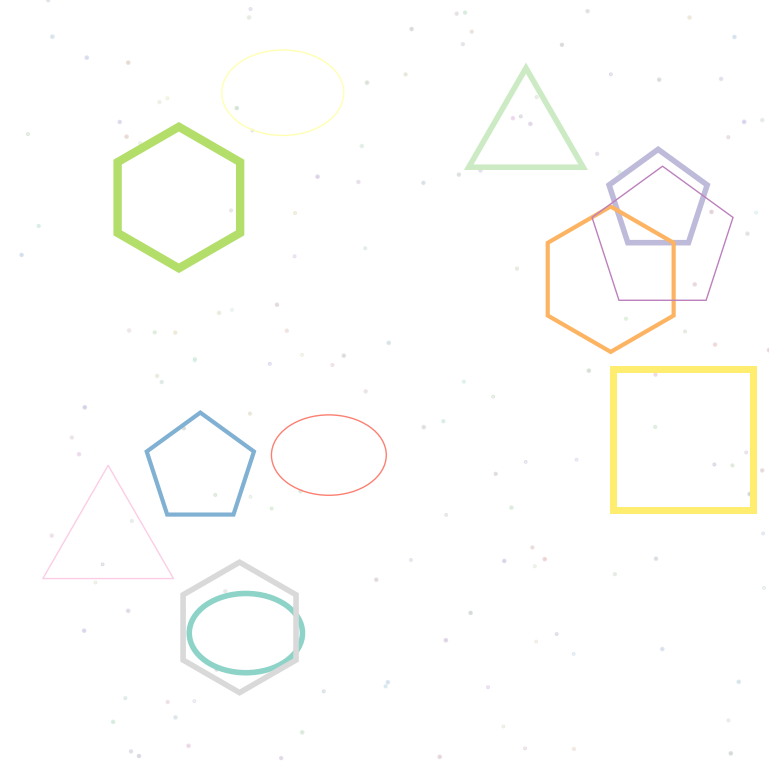[{"shape": "oval", "thickness": 2, "radius": 0.37, "center": [0.319, 0.178]}, {"shape": "oval", "thickness": 0.5, "radius": 0.4, "center": [0.367, 0.88]}, {"shape": "pentagon", "thickness": 2, "radius": 0.33, "center": [0.855, 0.739]}, {"shape": "oval", "thickness": 0.5, "radius": 0.37, "center": [0.427, 0.409]}, {"shape": "pentagon", "thickness": 1.5, "radius": 0.37, "center": [0.26, 0.391]}, {"shape": "hexagon", "thickness": 1.5, "radius": 0.47, "center": [0.793, 0.637]}, {"shape": "hexagon", "thickness": 3, "radius": 0.46, "center": [0.232, 0.743]}, {"shape": "triangle", "thickness": 0.5, "radius": 0.49, "center": [0.14, 0.298]}, {"shape": "hexagon", "thickness": 2, "radius": 0.42, "center": [0.311, 0.185]}, {"shape": "pentagon", "thickness": 0.5, "radius": 0.48, "center": [0.86, 0.688]}, {"shape": "triangle", "thickness": 2, "radius": 0.43, "center": [0.683, 0.826]}, {"shape": "square", "thickness": 2.5, "radius": 0.46, "center": [0.887, 0.429]}]